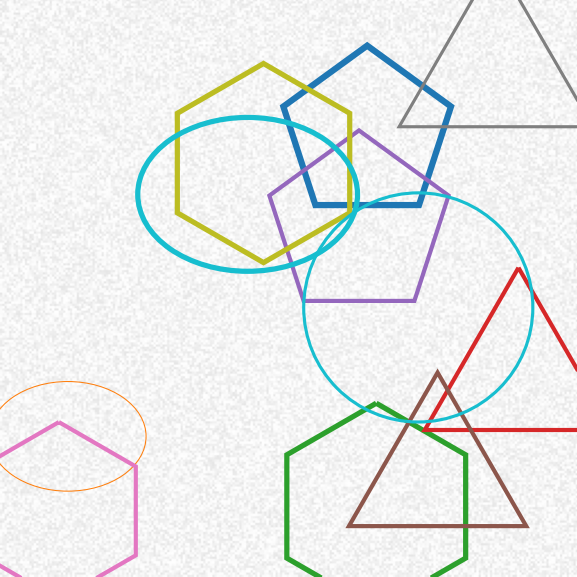[{"shape": "pentagon", "thickness": 3, "radius": 0.76, "center": [0.636, 0.768]}, {"shape": "oval", "thickness": 0.5, "radius": 0.68, "center": [0.117, 0.244]}, {"shape": "hexagon", "thickness": 2.5, "radius": 0.89, "center": [0.652, 0.122]}, {"shape": "triangle", "thickness": 2, "radius": 0.94, "center": [0.898, 0.348]}, {"shape": "pentagon", "thickness": 2, "radius": 0.82, "center": [0.622, 0.61]}, {"shape": "triangle", "thickness": 2, "radius": 0.89, "center": [0.758, 0.177]}, {"shape": "hexagon", "thickness": 2, "radius": 0.77, "center": [0.102, 0.114]}, {"shape": "triangle", "thickness": 1.5, "radius": 0.97, "center": [0.859, 0.876]}, {"shape": "hexagon", "thickness": 2.5, "radius": 0.86, "center": [0.456, 0.717]}, {"shape": "oval", "thickness": 2.5, "radius": 0.95, "center": [0.429, 0.663]}, {"shape": "circle", "thickness": 1.5, "radius": 0.99, "center": [0.724, 0.467]}]